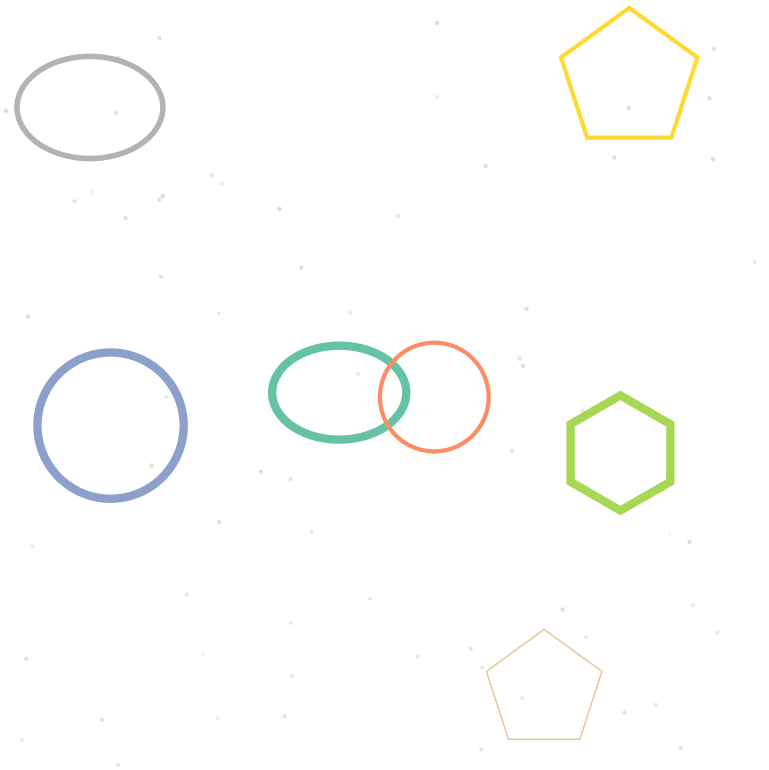[{"shape": "oval", "thickness": 3, "radius": 0.44, "center": [0.441, 0.49]}, {"shape": "circle", "thickness": 1.5, "radius": 0.35, "center": [0.564, 0.484]}, {"shape": "circle", "thickness": 3, "radius": 0.48, "center": [0.144, 0.447]}, {"shape": "hexagon", "thickness": 3, "radius": 0.37, "center": [0.806, 0.412]}, {"shape": "pentagon", "thickness": 1.5, "radius": 0.47, "center": [0.817, 0.897]}, {"shape": "pentagon", "thickness": 0.5, "radius": 0.39, "center": [0.707, 0.104]}, {"shape": "oval", "thickness": 2, "radius": 0.47, "center": [0.117, 0.86]}]